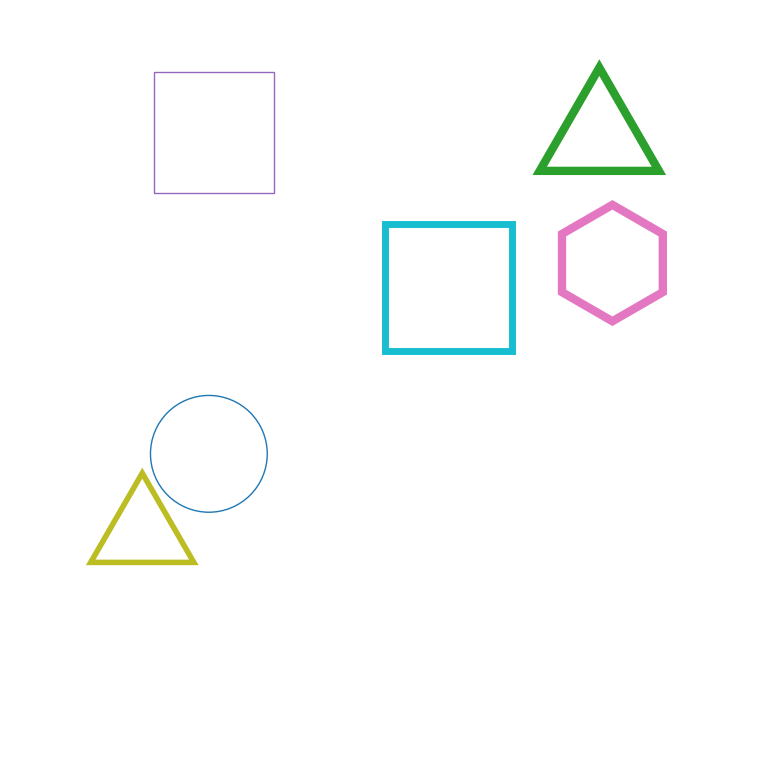[{"shape": "circle", "thickness": 0.5, "radius": 0.38, "center": [0.271, 0.411]}, {"shape": "triangle", "thickness": 3, "radius": 0.45, "center": [0.778, 0.823]}, {"shape": "square", "thickness": 0.5, "radius": 0.39, "center": [0.278, 0.828]}, {"shape": "hexagon", "thickness": 3, "radius": 0.38, "center": [0.795, 0.658]}, {"shape": "triangle", "thickness": 2, "radius": 0.39, "center": [0.185, 0.308]}, {"shape": "square", "thickness": 2.5, "radius": 0.41, "center": [0.582, 0.627]}]